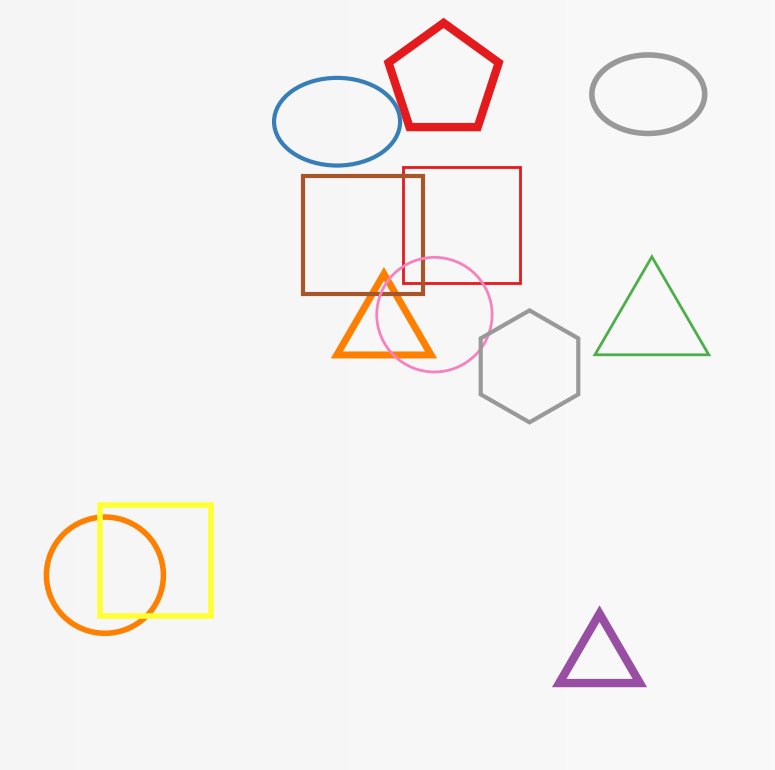[{"shape": "square", "thickness": 1, "radius": 0.38, "center": [0.595, 0.708]}, {"shape": "pentagon", "thickness": 3, "radius": 0.37, "center": [0.572, 0.895]}, {"shape": "oval", "thickness": 1.5, "radius": 0.41, "center": [0.435, 0.842]}, {"shape": "triangle", "thickness": 1, "radius": 0.42, "center": [0.841, 0.582]}, {"shape": "triangle", "thickness": 3, "radius": 0.3, "center": [0.774, 0.143]}, {"shape": "triangle", "thickness": 2.5, "radius": 0.35, "center": [0.495, 0.574]}, {"shape": "circle", "thickness": 2, "radius": 0.38, "center": [0.135, 0.253]}, {"shape": "square", "thickness": 2, "radius": 0.36, "center": [0.2, 0.272]}, {"shape": "square", "thickness": 1.5, "radius": 0.38, "center": [0.468, 0.695]}, {"shape": "circle", "thickness": 1, "radius": 0.37, "center": [0.561, 0.591]}, {"shape": "hexagon", "thickness": 1.5, "radius": 0.36, "center": [0.683, 0.524]}, {"shape": "oval", "thickness": 2, "radius": 0.36, "center": [0.837, 0.878]}]